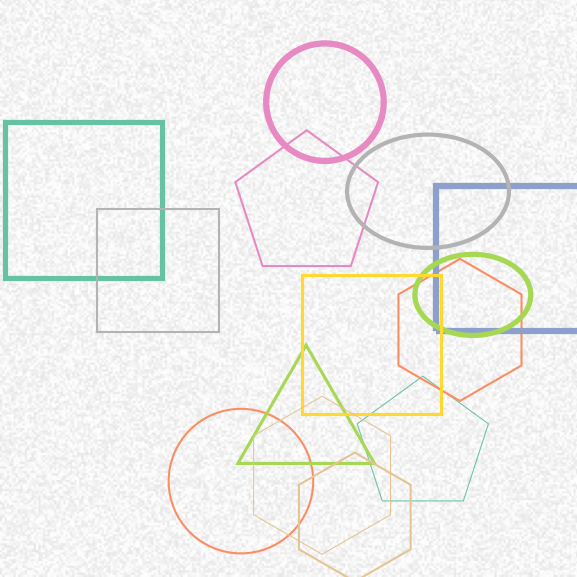[{"shape": "pentagon", "thickness": 0.5, "radius": 0.6, "center": [0.732, 0.228]}, {"shape": "square", "thickness": 2.5, "radius": 0.68, "center": [0.144, 0.653]}, {"shape": "circle", "thickness": 1, "radius": 0.63, "center": [0.417, 0.166]}, {"shape": "hexagon", "thickness": 1, "radius": 0.62, "center": [0.796, 0.428]}, {"shape": "square", "thickness": 3, "radius": 0.63, "center": [0.882, 0.551]}, {"shape": "pentagon", "thickness": 1, "radius": 0.65, "center": [0.531, 0.644]}, {"shape": "circle", "thickness": 3, "radius": 0.51, "center": [0.563, 0.822]}, {"shape": "oval", "thickness": 2.5, "radius": 0.5, "center": [0.819, 0.489]}, {"shape": "triangle", "thickness": 1.5, "radius": 0.68, "center": [0.53, 0.265]}, {"shape": "square", "thickness": 1.5, "radius": 0.6, "center": [0.643, 0.403]}, {"shape": "hexagon", "thickness": 0.5, "radius": 0.68, "center": [0.558, 0.176]}, {"shape": "hexagon", "thickness": 1, "radius": 0.56, "center": [0.614, 0.104]}, {"shape": "oval", "thickness": 2, "radius": 0.7, "center": [0.741, 0.668]}, {"shape": "square", "thickness": 1, "radius": 0.53, "center": [0.274, 0.531]}]